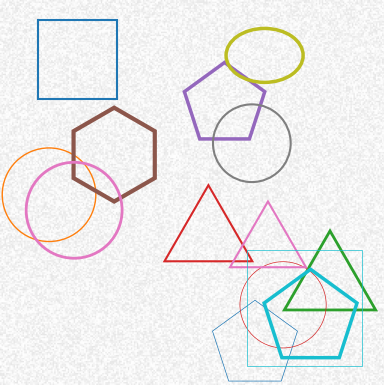[{"shape": "pentagon", "thickness": 0.5, "radius": 0.58, "center": [0.662, 0.104]}, {"shape": "square", "thickness": 1.5, "radius": 0.51, "center": [0.202, 0.846]}, {"shape": "circle", "thickness": 1, "radius": 0.61, "center": [0.127, 0.494]}, {"shape": "triangle", "thickness": 2, "radius": 0.68, "center": [0.857, 0.263]}, {"shape": "triangle", "thickness": 1.5, "radius": 0.66, "center": [0.541, 0.387]}, {"shape": "circle", "thickness": 0.5, "radius": 0.56, "center": [0.735, 0.208]}, {"shape": "pentagon", "thickness": 2.5, "radius": 0.55, "center": [0.583, 0.728]}, {"shape": "hexagon", "thickness": 3, "radius": 0.61, "center": [0.297, 0.598]}, {"shape": "circle", "thickness": 2, "radius": 0.62, "center": [0.193, 0.454]}, {"shape": "triangle", "thickness": 1.5, "radius": 0.57, "center": [0.696, 0.363]}, {"shape": "circle", "thickness": 1.5, "radius": 0.5, "center": [0.654, 0.628]}, {"shape": "oval", "thickness": 2.5, "radius": 0.5, "center": [0.687, 0.856]}, {"shape": "pentagon", "thickness": 2.5, "radius": 0.63, "center": [0.807, 0.174]}, {"shape": "square", "thickness": 0.5, "radius": 0.75, "center": [0.791, 0.2]}]